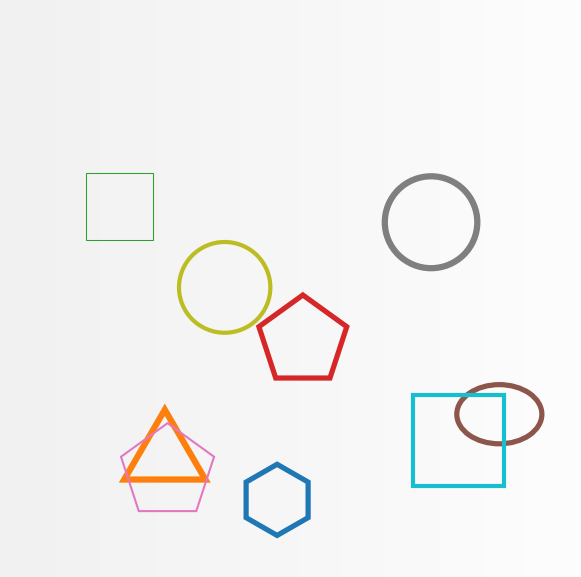[{"shape": "hexagon", "thickness": 2.5, "radius": 0.31, "center": [0.477, 0.134]}, {"shape": "triangle", "thickness": 3, "radius": 0.4, "center": [0.284, 0.209]}, {"shape": "square", "thickness": 0.5, "radius": 0.29, "center": [0.206, 0.641]}, {"shape": "pentagon", "thickness": 2.5, "radius": 0.4, "center": [0.521, 0.409]}, {"shape": "oval", "thickness": 2.5, "radius": 0.37, "center": [0.859, 0.282]}, {"shape": "pentagon", "thickness": 1, "radius": 0.42, "center": [0.288, 0.182]}, {"shape": "circle", "thickness": 3, "radius": 0.4, "center": [0.742, 0.614]}, {"shape": "circle", "thickness": 2, "radius": 0.39, "center": [0.387, 0.501]}, {"shape": "square", "thickness": 2, "radius": 0.39, "center": [0.789, 0.237]}]